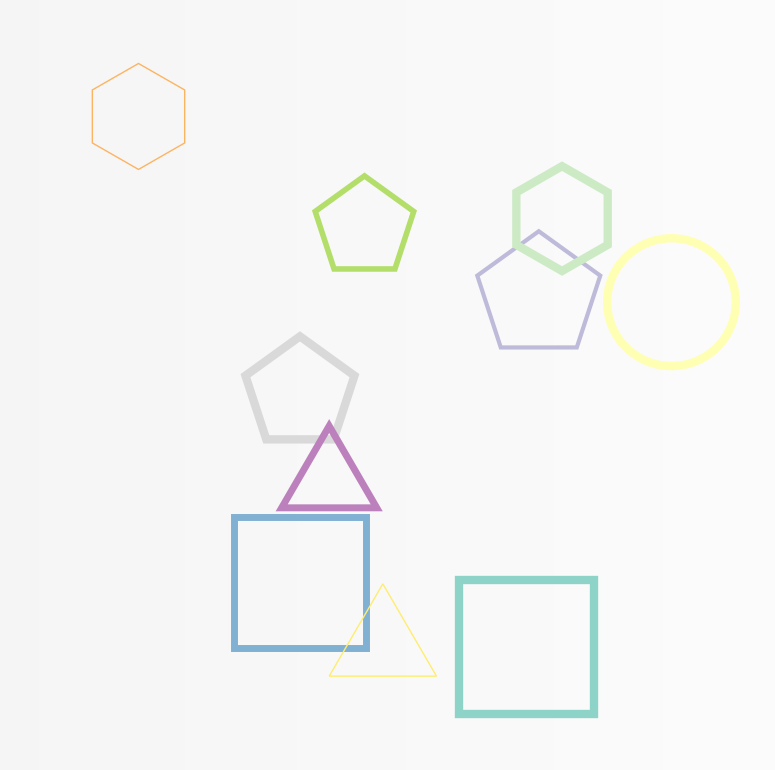[{"shape": "square", "thickness": 3, "radius": 0.44, "center": [0.679, 0.16]}, {"shape": "circle", "thickness": 3, "radius": 0.42, "center": [0.866, 0.608]}, {"shape": "pentagon", "thickness": 1.5, "radius": 0.42, "center": [0.695, 0.616]}, {"shape": "square", "thickness": 2.5, "radius": 0.43, "center": [0.388, 0.243]}, {"shape": "hexagon", "thickness": 0.5, "radius": 0.34, "center": [0.179, 0.849]}, {"shape": "pentagon", "thickness": 2, "radius": 0.33, "center": [0.47, 0.705]}, {"shape": "pentagon", "thickness": 3, "radius": 0.37, "center": [0.387, 0.489]}, {"shape": "triangle", "thickness": 2.5, "radius": 0.35, "center": [0.425, 0.376]}, {"shape": "hexagon", "thickness": 3, "radius": 0.34, "center": [0.725, 0.716]}, {"shape": "triangle", "thickness": 0.5, "radius": 0.4, "center": [0.494, 0.162]}]